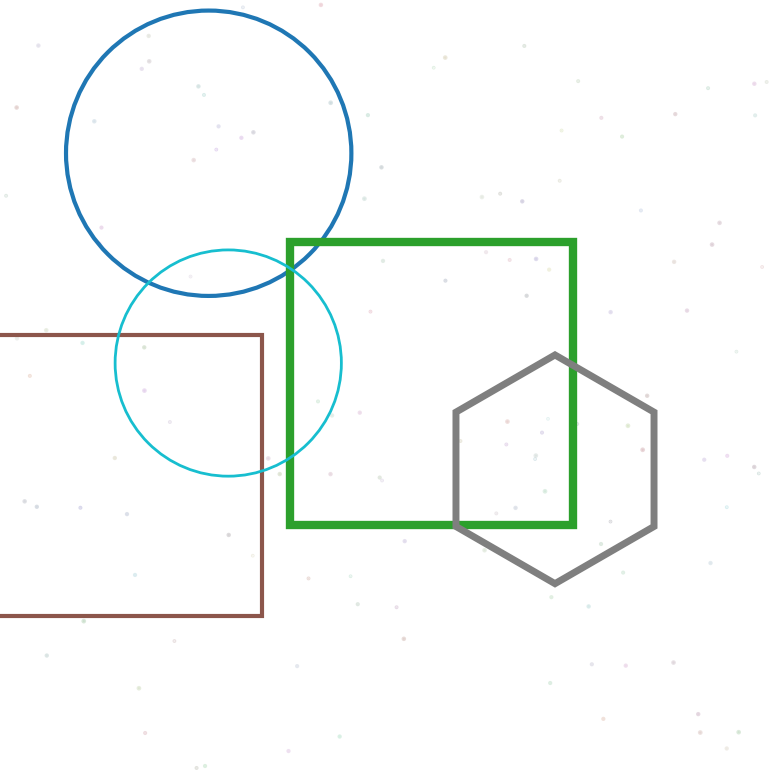[{"shape": "circle", "thickness": 1.5, "radius": 0.93, "center": [0.271, 0.801]}, {"shape": "square", "thickness": 3, "radius": 0.92, "center": [0.561, 0.502]}, {"shape": "square", "thickness": 1.5, "radius": 0.91, "center": [0.158, 0.382]}, {"shape": "hexagon", "thickness": 2.5, "radius": 0.74, "center": [0.721, 0.391]}, {"shape": "circle", "thickness": 1, "radius": 0.73, "center": [0.296, 0.529]}]